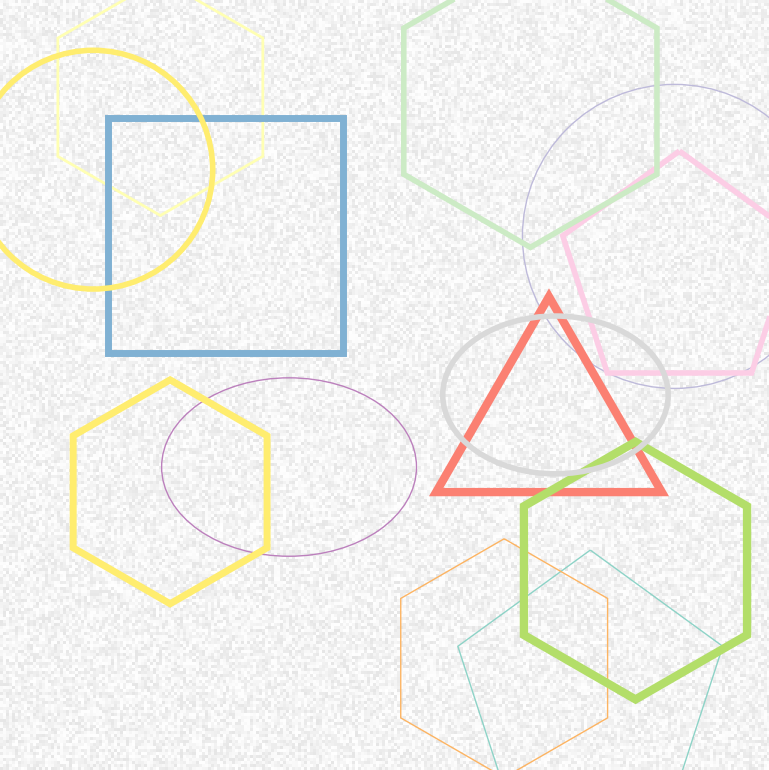[{"shape": "pentagon", "thickness": 0.5, "radius": 0.9, "center": [0.767, 0.105]}, {"shape": "hexagon", "thickness": 1, "radius": 0.77, "center": [0.208, 0.874]}, {"shape": "circle", "thickness": 0.5, "radius": 0.99, "center": [0.876, 0.693]}, {"shape": "triangle", "thickness": 3, "radius": 0.85, "center": [0.713, 0.446]}, {"shape": "square", "thickness": 2.5, "radius": 0.76, "center": [0.293, 0.694]}, {"shape": "hexagon", "thickness": 0.5, "radius": 0.78, "center": [0.655, 0.145]}, {"shape": "hexagon", "thickness": 3, "radius": 0.84, "center": [0.825, 0.259]}, {"shape": "pentagon", "thickness": 2, "radius": 0.8, "center": [0.882, 0.645]}, {"shape": "oval", "thickness": 2, "radius": 0.73, "center": [0.721, 0.487]}, {"shape": "oval", "thickness": 0.5, "radius": 0.83, "center": [0.375, 0.393]}, {"shape": "hexagon", "thickness": 2, "radius": 0.95, "center": [0.689, 0.869]}, {"shape": "circle", "thickness": 2, "radius": 0.78, "center": [0.121, 0.78]}, {"shape": "hexagon", "thickness": 2.5, "radius": 0.73, "center": [0.221, 0.361]}]